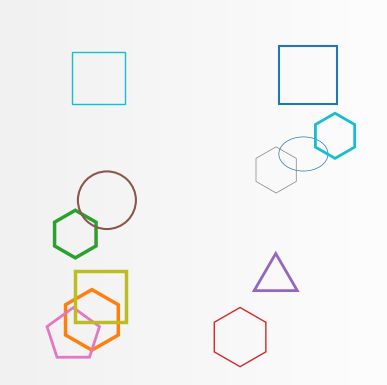[{"shape": "square", "thickness": 1.5, "radius": 0.37, "center": [0.795, 0.805]}, {"shape": "oval", "thickness": 0.5, "radius": 0.32, "center": [0.783, 0.6]}, {"shape": "hexagon", "thickness": 2.5, "radius": 0.39, "center": [0.237, 0.169]}, {"shape": "hexagon", "thickness": 2.5, "radius": 0.31, "center": [0.194, 0.392]}, {"shape": "hexagon", "thickness": 1, "radius": 0.38, "center": [0.62, 0.124]}, {"shape": "triangle", "thickness": 2, "radius": 0.32, "center": [0.712, 0.277]}, {"shape": "circle", "thickness": 1.5, "radius": 0.37, "center": [0.276, 0.48]}, {"shape": "pentagon", "thickness": 2, "radius": 0.36, "center": [0.189, 0.13]}, {"shape": "hexagon", "thickness": 0.5, "radius": 0.3, "center": [0.713, 0.559]}, {"shape": "square", "thickness": 2.5, "radius": 0.33, "center": [0.26, 0.23]}, {"shape": "hexagon", "thickness": 2, "radius": 0.29, "center": [0.865, 0.647]}, {"shape": "square", "thickness": 1, "radius": 0.34, "center": [0.254, 0.798]}]